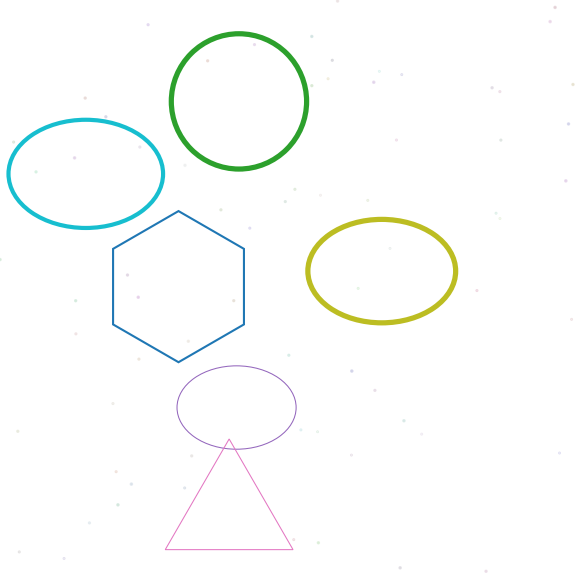[{"shape": "hexagon", "thickness": 1, "radius": 0.65, "center": [0.309, 0.503]}, {"shape": "circle", "thickness": 2.5, "radius": 0.59, "center": [0.414, 0.824]}, {"shape": "oval", "thickness": 0.5, "radius": 0.52, "center": [0.41, 0.293]}, {"shape": "triangle", "thickness": 0.5, "radius": 0.64, "center": [0.397, 0.111]}, {"shape": "oval", "thickness": 2.5, "radius": 0.64, "center": [0.661, 0.53]}, {"shape": "oval", "thickness": 2, "radius": 0.67, "center": [0.149, 0.698]}]